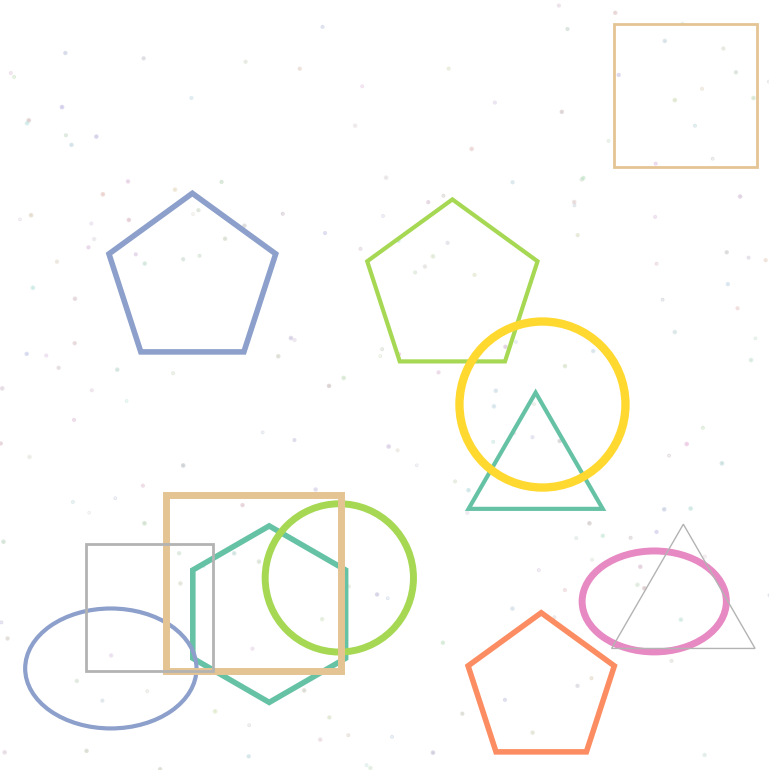[{"shape": "triangle", "thickness": 1.5, "radius": 0.5, "center": [0.696, 0.389]}, {"shape": "hexagon", "thickness": 2, "radius": 0.57, "center": [0.35, 0.202]}, {"shape": "pentagon", "thickness": 2, "radius": 0.5, "center": [0.703, 0.104]}, {"shape": "oval", "thickness": 1.5, "radius": 0.56, "center": [0.144, 0.132]}, {"shape": "pentagon", "thickness": 2, "radius": 0.57, "center": [0.25, 0.635]}, {"shape": "oval", "thickness": 2.5, "radius": 0.47, "center": [0.85, 0.219]}, {"shape": "pentagon", "thickness": 1.5, "radius": 0.58, "center": [0.587, 0.625]}, {"shape": "circle", "thickness": 2.5, "radius": 0.48, "center": [0.441, 0.249]}, {"shape": "circle", "thickness": 3, "radius": 0.54, "center": [0.704, 0.475]}, {"shape": "square", "thickness": 1, "radius": 0.47, "center": [0.89, 0.876]}, {"shape": "square", "thickness": 2.5, "radius": 0.57, "center": [0.329, 0.243]}, {"shape": "triangle", "thickness": 0.5, "radius": 0.54, "center": [0.887, 0.212]}, {"shape": "square", "thickness": 1, "radius": 0.41, "center": [0.195, 0.211]}]